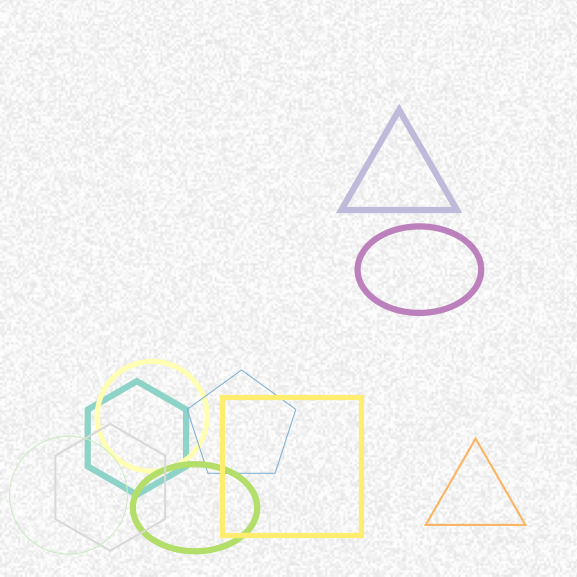[{"shape": "hexagon", "thickness": 3, "radius": 0.49, "center": [0.237, 0.241]}, {"shape": "circle", "thickness": 2.5, "radius": 0.48, "center": [0.263, 0.278]}, {"shape": "triangle", "thickness": 3, "radius": 0.58, "center": [0.691, 0.693]}, {"shape": "pentagon", "thickness": 0.5, "radius": 0.49, "center": [0.418, 0.26]}, {"shape": "triangle", "thickness": 1, "radius": 0.5, "center": [0.824, 0.14]}, {"shape": "oval", "thickness": 3, "radius": 0.54, "center": [0.338, 0.12]}, {"shape": "hexagon", "thickness": 1, "radius": 0.55, "center": [0.191, 0.155]}, {"shape": "oval", "thickness": 3, "radius": 0.54, "center": [0.726, 0.532]}, {"shape": "circle", "thickness": 0.5, "radius": 0.51, "center": [0.119, 0.142]}, {"shape": "square", "thickness": 2.5, "radius": 0.6, "center": [0.505, 0.192]}]